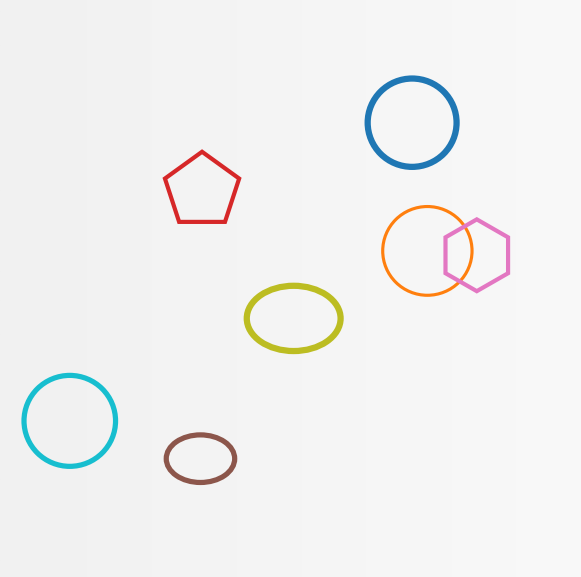[{"shape": "circle", "thickness": 3, "radius": 0.38, "center": [0.709, 0.787]}, {"shape": "circle", "thickness": 1.5, "radius": 0.38, "center": [0.735, 0.565]}, {"shape": "pentagon", "thickness": 2, "radius": 0.34, "center": [0.348, 0.669]}, {"shape": "oval", "thickness": 2.5, "radius": 0.29, "center": [0.345, 0.205]}, {"shape": "hexagon", "thickness": 2, "radius": 0.31, "center": [0.82, 0.557]}, {"shape": "oval", "thickness": 3, "radius": 0.4, "center": [0.505, 0.448]}, {"shape": "circle", "thickness": 2.5, "radius": 0.39, "center": [0.12, 0.27]}]